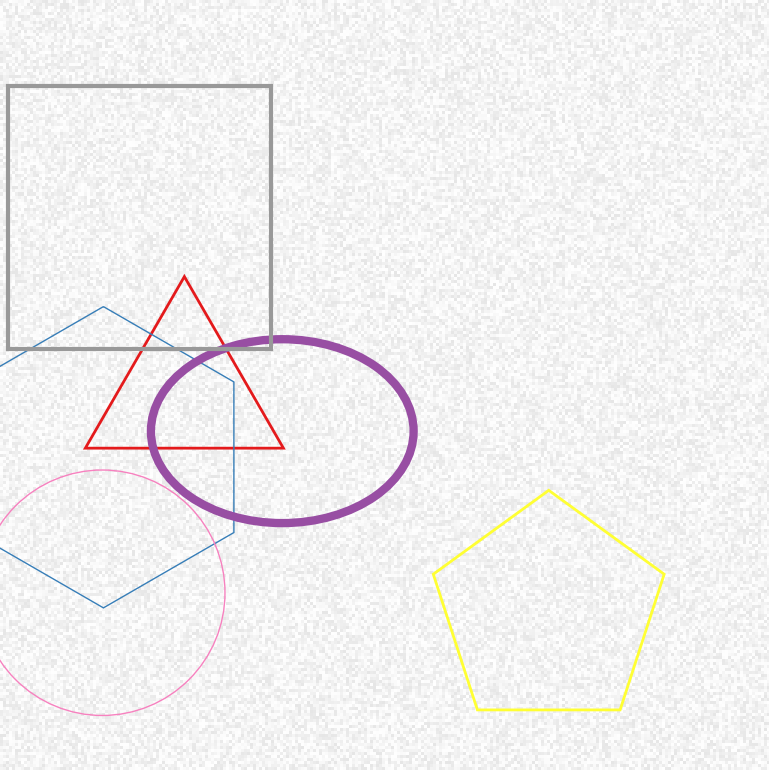[{"shape": "triangle", "thickness": 1, "radius": 0.74, "center": [0.239, 0.492]}, {"shape": "hexagon", "thickness": 0.5, "radius": 0.98, "center": [0.134, 0.406]}, {"shape": "oval", "thickness": 3, "radius": 0.85, "center": [0.367, 0.44]}, {"shape": "pentagon", "thickness": 1, "radius": 0.79, "center": [0.713, 0.206]}, {"shape": "circle", "thickness": 0.5, "radius": 0.8, "center": [0.133, 0.23]}, {"shape": "square", "thickness": 1.5, "radius": 0.85, "center": [0.181, 0.717]}]